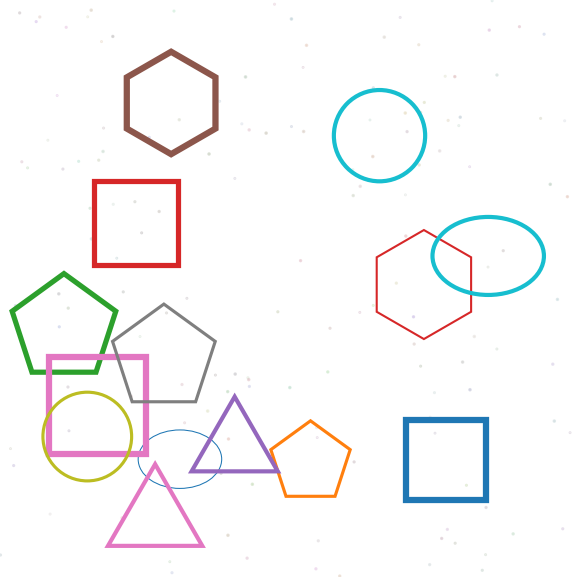[{"shape": "square", "thickness": 3, "radius": 0.34, "center": [0.772, 0.203]}, {"shape": "oval", "thickness": 0.5, "radius": 0.36, "center": [0.312, 0.204]}, {"shape": "pentagon", "thickness": 1.5, "radius": 0.36, "center": [0.538, 0.198]}, {"shape": "pentagon", "thickness": 2.5, "radius": 0.47, "center": [0.111, 0.431]}, {"shape": "hexagon", "thickness": 1, "radius": 0.47, "center": [0.734, 0.506]}, {"shape": "square", "thickness": 2.5, "radius": 0.36, "center": [0.236, 0.613]}, {"shape": "triangle", "thickness": 2, "radius": 0.43, "center": [0.406, 0.226]}, {"shape": "hexagon", "thickness": 3, "radius": 0.44, "center": [0.296, 0.821]}, {"shape": "triangle", "thickness": 2, "radius": 0.47, "center": [0.269, 0.101]}, {"shape": "square", "thickness": 3, "radius": 0.42, "center": [0.169, 0.297]}, {"shape": "pentagon", "thickness": 1.5, "radius": 0.47, "center": [0.284, 0.379]}, {"shape": "circle", "thickness": 1.5, "radius": 0.38, "center": [0.151, 0.243]}, {"shape": "oval", "thickness": 2, "radius": 0.48, "center": [0.845, 0.556]}, {"shape": "circle", "thickness": 2, "radius": 0.4, "center": [0.657, 0.764]}]